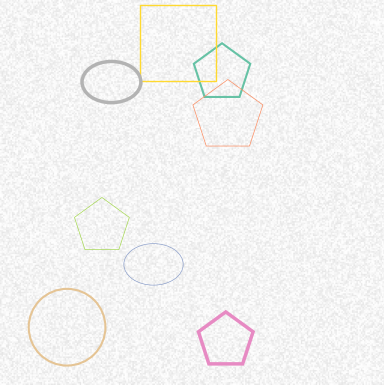[{"shape": "pentagon", "thickness": 1.5, "radius": 0.39, "center": [0.577, 0.811]}, {"shape": "pentagon", "thickness": 0.5, "radius": 0.48, "center": [0.592, 0.698]}, {"shape": "oval", "thickness": 0.5, "radius": 0.39, "center": [0.399, 0.313]}, {"shape": "pentagon", "thickness": 2.5, "radius": 0.37, "center": [0.586, 0.115]}, {"shape": "pentagon", "thickness": 0.5, "radius": 0.37, "center": [0.265, 0.412]}, {"shape": "square", "thickness": 1, "radius": 0.49, "center": [0.463, 0.889]}, {"shape": "circle", "thickness": 1.5, "radius": 0.5, "center": [0.174, 0.15]}, {"shape": "oval", "thickness": 2.5, "radius": 0.38, "center": [0.289, 0.787]}]